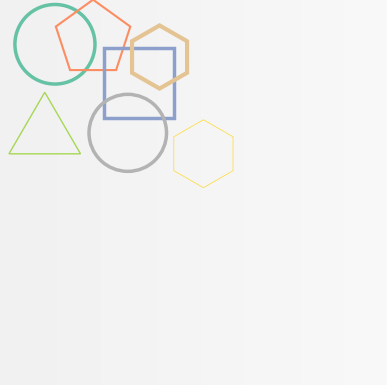[{"shape": "circle", "thickness": 2.5, "radius": 0.52, "center": [0.142, 0.885]}, {"shape": "pentagon", "thickness": 1.5, "radius": 0.51, "center": [0.24, 0.9]}, {"shape": "square", "thickness": 2.5, "radius": 0.45, "center": [0.359, 0.784]}, {"shape": "triangle", "thickness": 1, "radius": 0.53, "center": [0.116, 0.654]}, {"shape": "hexagon", "thickness": 0.5, "radius": 0.44, "center": [0.525, 0.601]}, {"shape": "hexagon", "thickness": 3, "radius": 0.41, "center": [0.412, 0.852]}, {"shape": "circle", "thickness": 2.5, "radius": 0.5, "center": [0.33, 0.655]}]